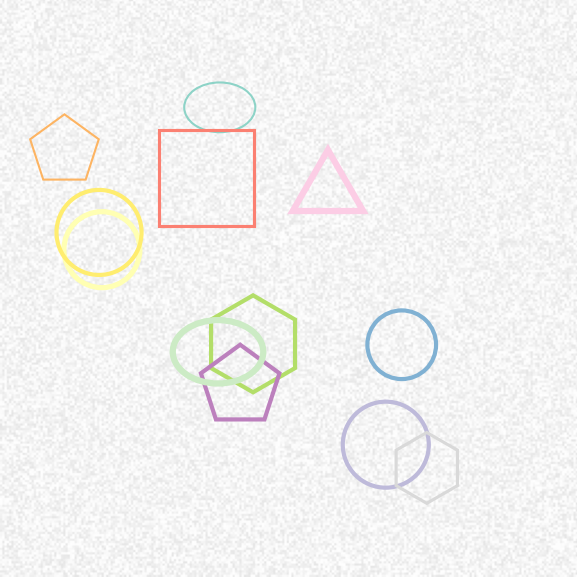[{"shape": "oval", "thickness": 1, "radius": 0.31, "center": [0.381, 0.813]}, {"shape": "circle", "thickness": 2.5, "radius": 0.33, "center": [0.176, 0.567]}, {"shape": "circle", "thickness": 2, "radius": 0.37, "center": [0.668, 0.229]}, {"shape": "square", "thickness": 1.5, "radius": 0.41, "center": [0.357, 0.691]}, {"shape": "circle", "thickness": 2, "radius": 0.3, "center": [0.696, 0.402]}, {"shape": "pentagon", "thickness": 1, "radius": 0.31, "center": [0.112, 0.739]}, {"shape": "hexagon", "thickness": 2, "radius": 0.42, "center": [0.438, 0.404]}, {"shape": "triangle", "thickness": 3, "radius": 0.35, "center": [0.568, 0.669]}, {"shape": "hexagon", "thickness": 1.5, "radius": 0.31, "center": [0.739, 0.189]}, {"shape": "pentagon", "thickness": 2, "radius": 0.36, "center": [0.416, 0.331]}, {"shape": "oval", "thickness": 3, "radius": 0.39, "center": [0.378, 0.39]}, {"shape": "circle", "thickness": 2, "radius": 0.37, "center": [0.171, 0.597]}]